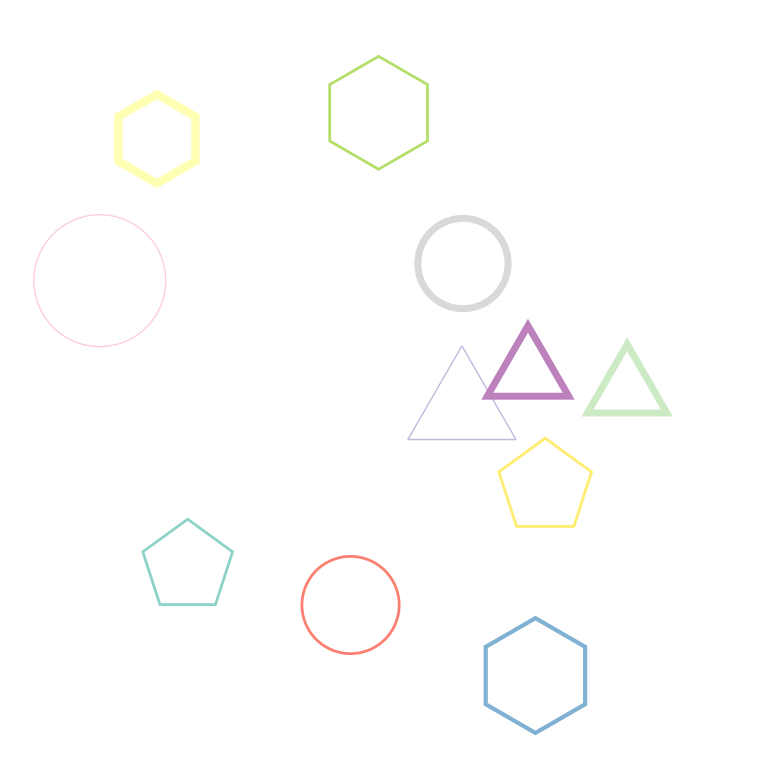[{"shape": "pentagon", "thickness": 1, "radius": 0.31, "center": [0.244, 0.264]}, {"shape": "hexagon", "thickness": 3, "radius": 0.29, "center": [0.204, 0.82]}, {"shape": "triangle", "thickness": 0.5, "radius": 0.41, "center": [0.6, 0.47]}, {"shape": "circle", "thickness": 1, "radius": 0.32, "center": [0.455, 0.214]}, {"shape": "hexagon", "thickness": 1.5, "radius": 0.37, "center": [0.695, 0.123]}, {"shape": "hexagon", "thickness": 1, "radius": 0.37, "center": [0.492, 0.854]}, {"shape": "circle", "thickness": 0.5, "radius": 0.43, "center": [0.13, 0.635]}, {"shape": "circle", "thickness": 2.5, "radius": 0.29, "center": [0.601, 0.658]}, {"shape": "triangle", "thickness": 2.5, "radius": 0.31, "center": [0.686, 0.516]}, {"shape": "triangle", "thickness": 2.5, "radius": 0.3, "center": [0.814, 0.493]}, {"shape": "pentagon", "thickness": 1, "radius": 0.32, "center": [0.708, 0.368]}]